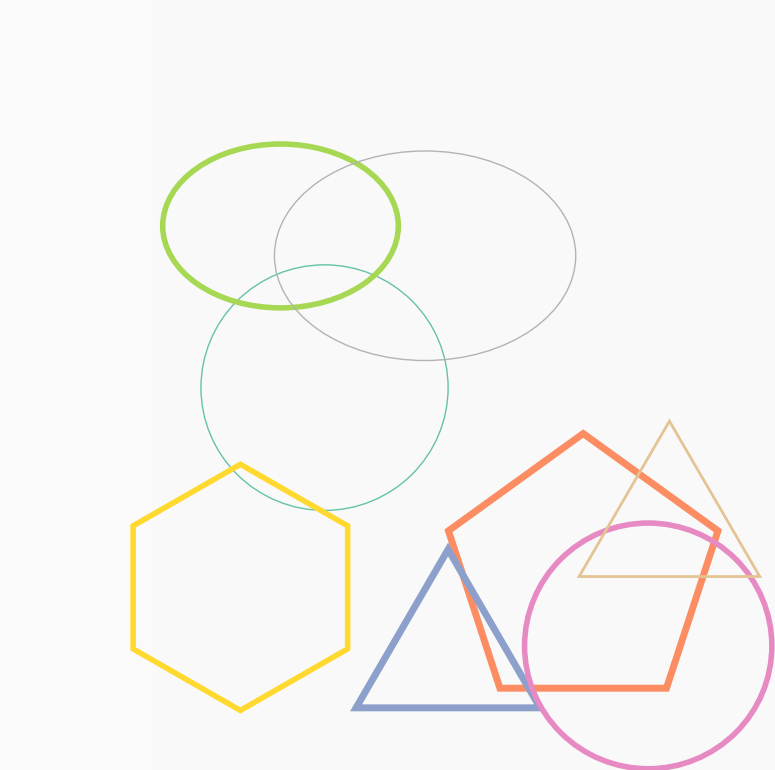[{"shape": "circle", "thickness": 0.5, "radius": 0.8, "center": [0.419, 0.497]}, {"shape": "pentagon", "thickness": 2.5, "radius": 0.91, "center": [0.753, 0.254]}, {"shape": "triangle", "thickness": 2.5, "radius": 0.69, "center": [0.578, 0.149]}, {"shape": "circle", "thickness": 2, "radius": 0.8, "center": [0.836, 0.161]}, {"shape": "oval", "thickness": 2, "radius": 0.76, "center": [0.362, 0.707]}, {"shape": "hexagon", "thickness": 2, "radius": 0.8, "center": [0.31, 0.237]}, {"shape": "triangle", "thickness": 1, "radius": 0.67, "center": [0.864, 0.319]}, {"shape": "oval", "thickness": 0.5, "radius": 0.97, "center": [0.548, 0.668]}]